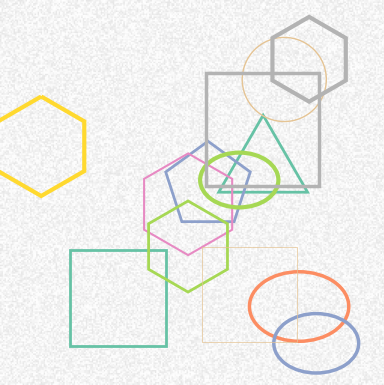[{"shape": "square", "thickness": 2, "radius": 0.62, "center": [0.307, 0.227]}, {"shape": "triangle", "thickness": 2, "radius": 0.67, "center": [0.683, 0.567]}, {"shape": "oval", "thickness": 2.5, "radius": 0.65, "center": [0.777, 0.204]}, {"shape": "oval", "thickness": 2.5, "radius": 0.55, "center": [0.821, 0.108]}, {"shape": "pentagon", "thickness": 2, "radius": 0.58, "center": [0.54, 0.518]}, {"shape": "hexagon", "thickness": 1.5, "radius": 0.66, "center": [0.489, 0.469]}, {"shape": "hexagon", "thickness": 2, "radius": 0.59, "center": [0.488, 0.36]}, {"shape": "oval", "thickness": 3, "radius": 0.51, "center": [0.621, 0.532]}, {"shape": "hexagon", "thickness": 3, "radius": 0.65, "center": [0.107, 0.62]}, {"shape": "square", "thickness": 0.5, "radius": 0.62, "center": [0.648, 0.235]}, {"shape": "circle", "thickness": 1, "radius": 0.55, "center": [0.738, 0.794]}, {"shape": "square", "thickness": 2.5, "radius": 0.73, "center": [0.681, 0.662]}, {"shape": "hexagon", "thickness": 3, "radius": 0.55, "center": [0.803, 0.846]}]